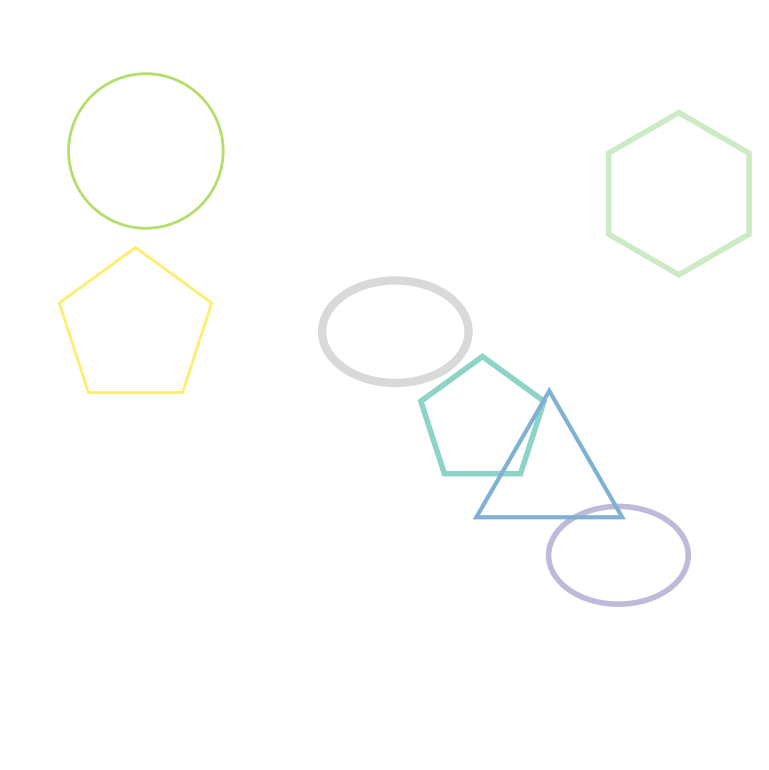[{"shape": "pentagon", "thickness": 2, "radius": 0.42, "center": [0.627, 0.453]}, {"shape": "oval", "thickness": 2, "radius": 0.45, "center": [0.803, 0.279]}, {"shape": "triangle", "thickness": 1.5, "radius": 0.55, "center": [0.713, 0.383]}, {"shape": "circle", "thickness": 1, "radius": 0.5, "center": [0.189, 0.804]}, {"shape": "oval", "thickness": 3, "radius": 0.48, "center": [0.513, 0.569]}, {"shape": "hexagon", "thickness": 2, "radius": 0.53, "center": [0.882, 0.748]}, {"shape": "pentagon", "thickness": 1, "radius": 0.52, "center": [0.176, 0.574]}]